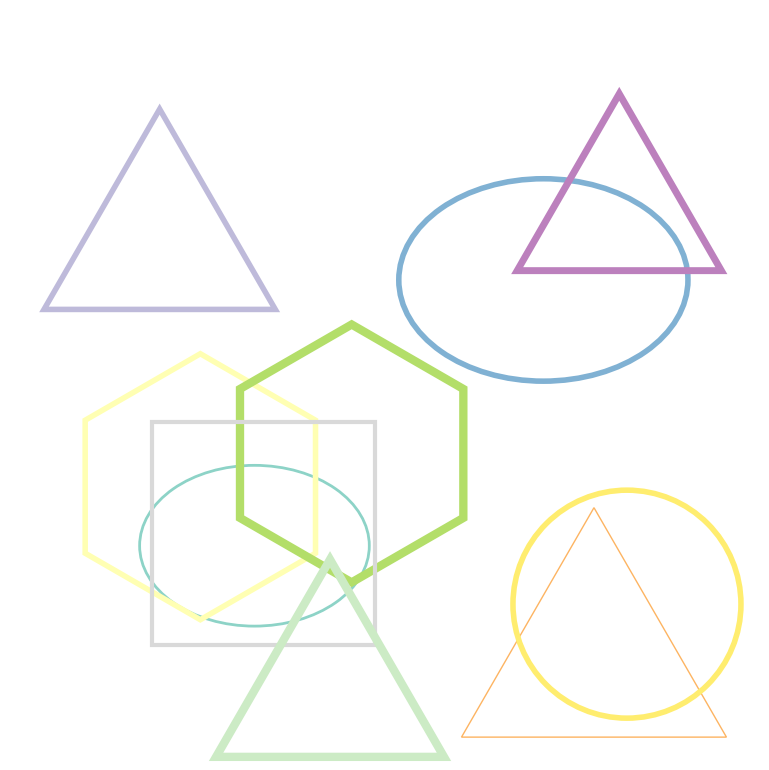[{"shape": "oval", "thickness": 1, "radius": 0.75, "center": [0.33, 0.291]}, {"shape": "hexagon", "thickness": 2, "radius": 0.86, "center": [0.26, 0.368]}, {"shape": "triangle", "thickness": 2, "radius": 0.87, "center": [0.207, 0.685]}, {"shape": "oval", "thickness": 2, "radius": 0.94, "center": [0.706, 0.636]}, {"shape": "triangle", "thickness": 0.5, "radius": 0.99, "center": [0.771, 0.142]}, {"shape": "hexagon", "thickness": 3, "radius": 0.84, "center": [0.457, 0.411]}, {"shape": "square", "thickness": 1.5, "radius": 0.72, "center": [0.342, 0.307]}, {"shape": "triangle", "thickness": 2.5, "radius": 0.77, "center": [0.804, 0.725]}, {"shape": "triangle", "thickness": 3, "radius": 0.85, "center": [0.429, 0.103]}, {"shape": "circle", "thickness": 2, "radius": 0.74, "center": [0.814, 0.215]}]